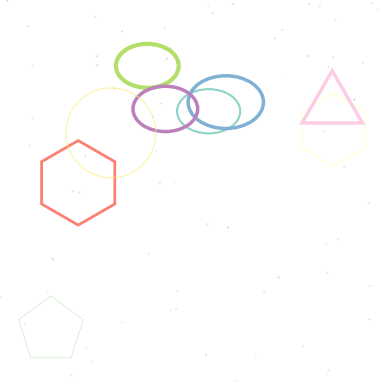[{"shape": "oval", "thickness": 1.5, "radius": 0.41, "center": [0.542, 0.711]}, {"shape": "hexagon", "thickness": 0.5, "radius": 0.47, "center": [0.866, 0.663]}, {"shape": "hexagon", "thickness": 2, "radius": 0.55, "center": [0.203, 0.525]}, {"shape": "oval", "thickness": 2.5, "radius": 0.49, "center": [0.587, 0.735]}, {"shape": "oval", "thickness": 3, "radius": 0.41, "center": [0.383, 0.829]}, {"shape": "triangle", "thickness": 2.5, "radius": 0.45, "center": [0.863, 0.726]}, {"shape": "oval", "thickness": 2.5, "radius": 0.42, "center": [0.429, 0.717]}, {"shape": "pentagon", "thickness": 0.5, "radius": 0.44, "center": [0.132, 0.142]}, {"shape": "circle", "thickness": 0.5, "radius": 0.58, "center": [0.288, 0.655]}]